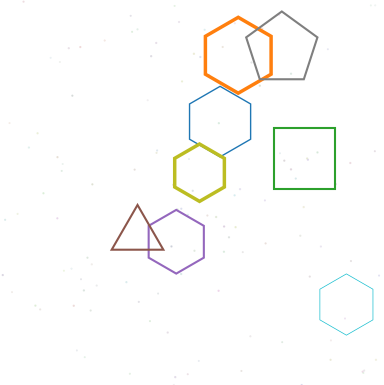[{"shape": "hexagon", "thickness": 1, "radius": 0.46, "center": [0.572, 0.684]}, {"shape": "hexagon", "thickness": 2.5, "radius": 0.49, "center": [0.619, 0.856]}, {"shape": "square", "thickness": 1.5, "radius": 0.4, "center": [0.791, 0.589]}, {"shape": "hexagon", "thickness": 1.5, "radius": 0.41, "center": [0.458, 0.372]}, {"shape": "triangle", "thickness": 1.5, "radius": 0.39, "center": [0.357, 0.39]}, {"shape": "pentagon", "thickness": 1.5, "radius": 0.49, "center": [0.732, 0.873]}, {"shape": "hexagon", "thickness": 2.5, "radius": 0.37, "center": [0.518, 0.551]}, {"shape": "hexagon", "thickness": 0.5, "radius": 0.4, "center": [0.9, 0.209]}]